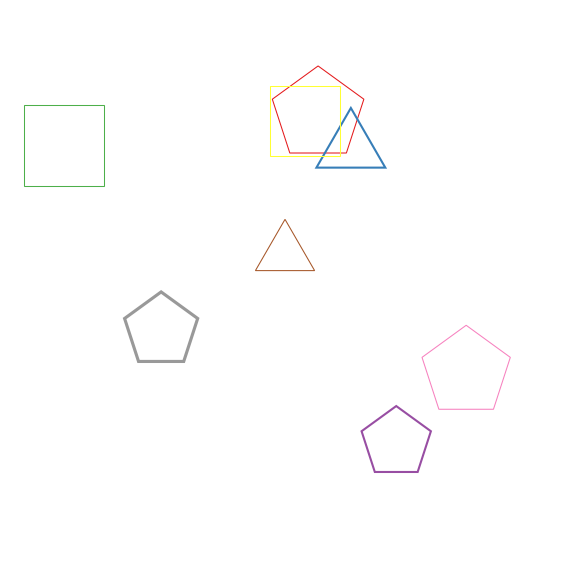[{"shape": "pentagon", "thickness": 0.5, "radius": 0.42, "center": [0.551, 0.802]}, {"shape": "triangle", "thickness": 1, "radius": 0.34, "center": [0.608, 0.743]}, {"shape": "square", "thickness": 0.5, "radius": 0.35, "center": [0.111, 0.747]}, {"shape": "pentagon", "thickness": 1, "radius": 0.32, "center": [0.686, 0.233]}, {"shape": "square", "thickness": 0.5, "radius": 0.3, "center": [0.529, 0.789]}, {"shape": "triangle", "thickness": 0.5, "radius": 0.3, "center": [0.494, 0.56]}, {"shape": "pentagon", "thickness": 0.5, "radius": 0.4, "center": [0.807, 0.355]}, {"shape": "pentagon", "thickness": 1.5, "radius": 0.33, "center": [0.279, 0.427]}]